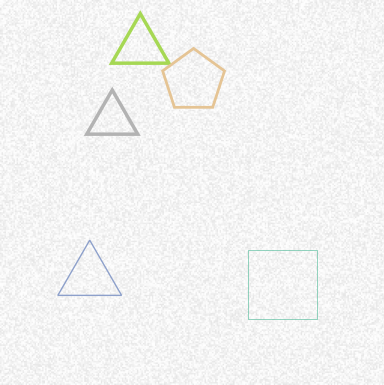[{"shape": "square", "thickness": 0.5, "radius": 0.45, "center": [0.735, 0.262]}, {"shape": "triangle", "thickness": 1, "radius": 0.48, "center": [0.233, 0.281]}, {"shape": "triangle", "thickness": 2.5, "radius": 0.43, "center": [0.364, 0.879]}, {"shape": "pentagon", "thickness": 2, "radius": 0.42, "center": [0.503, 0.79]}, {"shape": "triangle", "thickness": 2.5, "radius": 0.38, "center": [0.292, 0.69]}]